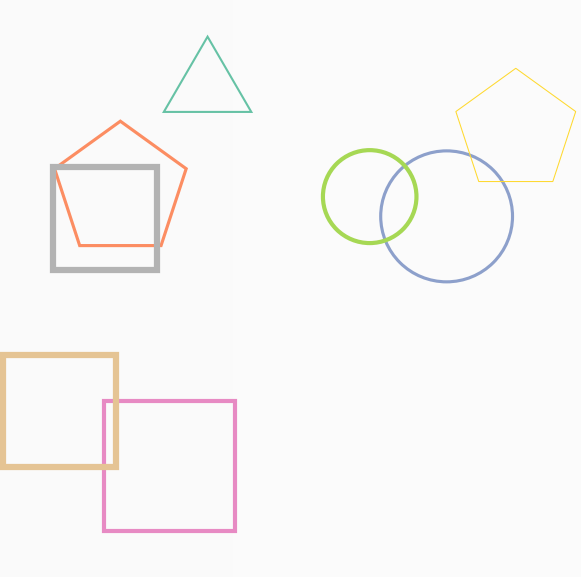[{"shape": "triangle", "thickness": 1, "radius": 0.43, "center": [0.357, 0.849]}, {"shape": "pentagon", "thickness": 1.5, "radius": 0.6, "center": [0.207, 0.67]}, {"shape": "circle", "thickness": 1.5, "radius": 0.57, "center": [0.768, 0.624]}, {"shape": "square", "thickness": 2, "radius": 0.56, "center": [0.292, 0.192]}, {"shape": "circle", "thickness": 2, "radius": 0.4, "center": [0.636, 0.659]}, {"shape": "pentagon", "thickness": 0.5, "radius": 0.54, "center": [0.887, 0.772]}, {"shape": "square", "thickness": 3, "radius": 0.49, "center": [0.103, 0.288]}, {"shape": "square", "thickness": 3, "radius": 0.45, "center": [0.18, 0.621]}]